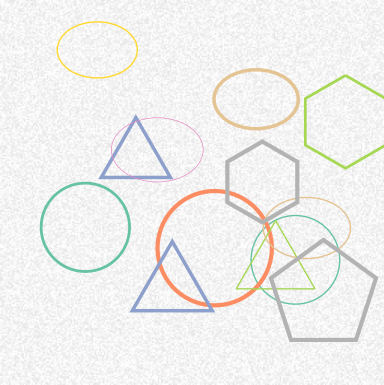[{"shape": "circle", "thickness": 1, "radius": 0.58, "center": [0.767, 0.325]}, {"shape": "circle", "thickness": 2, "radius": 0.57, "center": [0.222, 0.41]}, {"shape": "circle", "thickness": 3, "radius": 0.74, "center": [0.558, 0.355]}, {"shape": "triangle", "thickness": 2.5, "radius": 0.52, "center": [0.353, 0.591]}, {"shape": "triangle", "thickness": 2.5, "radius": 0.6, "center": [0.447, 0.253]}, {"shape": "oval", "thickness": 0.5, "radius": 0.6, "center": [0.408, 0.611]}, {"shape": "hexagon", "thickness": 2, "radius": 0.6, "center": [0.897, 0.684]}, {"shape": "triangle", "thickness": 1, "radius": 0.59, "center": [0.716, 0.309]}, {"shape": "oval", "thickness": 1, "radius": 0.52, "center": [0.253, 0.87]}, {"shape": "oval", "thickness": 1, "radius": 0.57, "center": [0.797, 0.408]}, {"shape": "oval", "thickness": 2.5, "radius": 0.55, "center": [0.665, 0.742]}, {"shape": "hexagon", "thickness": 3, "radius": 0.52, "center": [0.681, 0.527]}, {"shape": "pentagon", "thickness": 3, "radius": 0.72, "center": [0.84, 0.233]}]